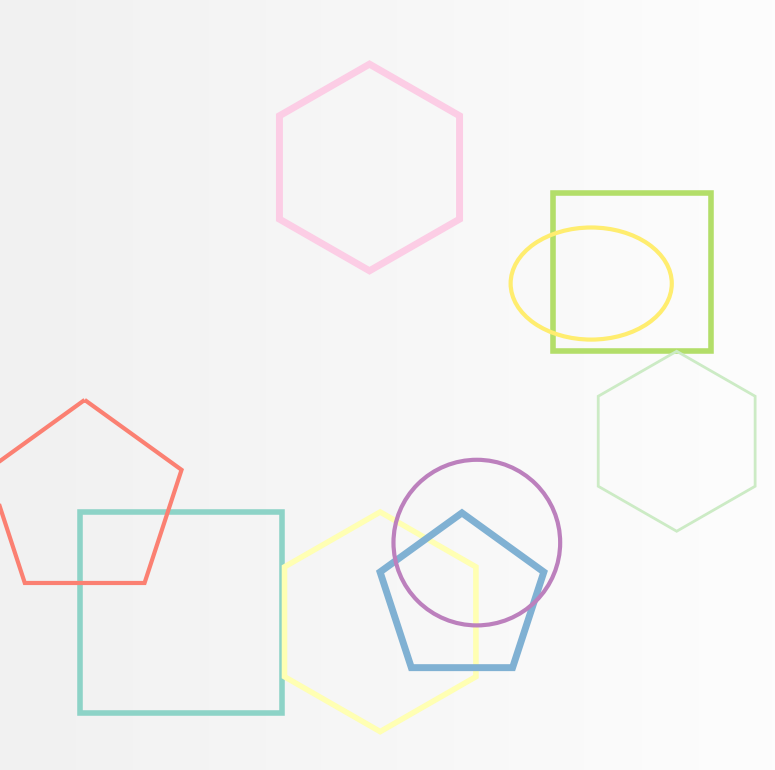[{"shape": "square", "thickness": 2, "radius": 0.65, "center": [0.233, 0.205]}, {"shape": "hexagon", "thickness": 2, "radius": 0.71, "center": [0.491, 0.192]}, {"shape": "pentagon", "thickness": 1.5, "radius": 0.66, "center": [0.109, 0.349]}, {"shape": "pentagon", "thickness": 2.5, "radius": 0.56, "center": [0.596, 0.223]}, {"shape": "square", "thickness": 2, "radius": 0.51, "center": [0.816, 0.646]}, {"shape": "hexagon", "thickness": 2.5, "radius": 0.67, "center": [0.477, 0.783]}, {"shape": "circle", "thickness": 1.5, "radius": 0.54, "center": [0.615, 0.295]}, {"shape": "hexagon", "thickness": 1, "radius": 0.58, "center": [0.873, 0.427]}, {"shape": "oval", "thickness": 1.5, "radius": 0.52, "center": [0.763, 0.632]}]